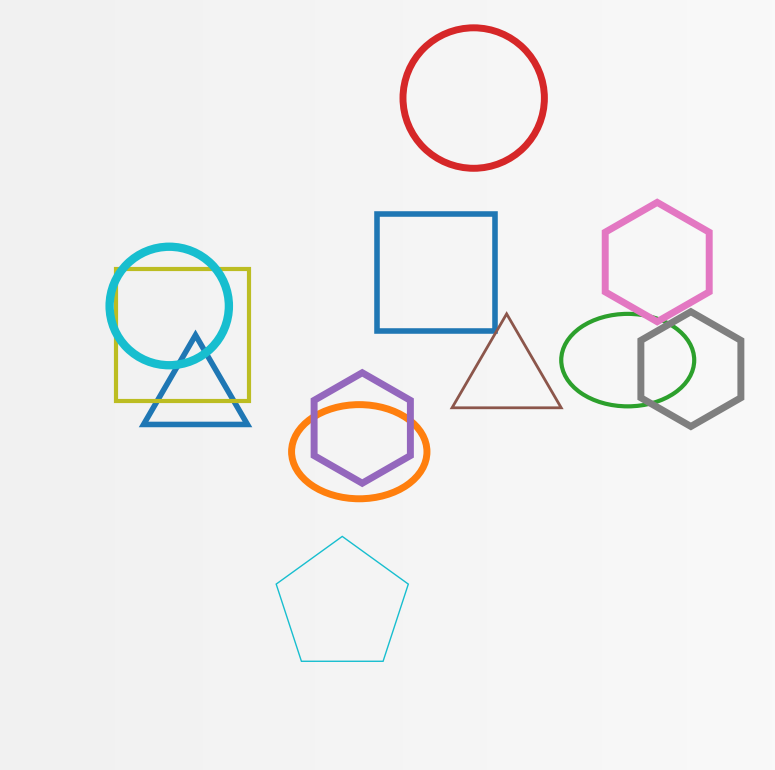[{"shape": "triangle", "thickness": 2, "radius": 0.39, "center": [0.252, 0.487]}, {"shape": "square", "thickness": 2, "radius": 0.38, "center": [0.563, 0.646]}, {"shape": "oval", "thickness": 2.5, "radius": 0.44, "center": [0.464, 0.413]}, {"shape": "oval", "thickness": 1.5, "radius": 0.43, "center": [0.81, 0.532]}, {"shape": "circle", "thickness": 2.5, "radius": 0.46, "center": [0.611, 0.873]}, {"shape": "hexagon", "thickness": 2.5, "radius": 0.36, "center": [0.467, 0.444]}, {"shape": "triangle", "thickness": 1, "radius": 0.41, "center": [0.654, 0.511]}, {"shape": "hexagon", "thickness": 2.5, "radius": 0.39, "center": [0.848, 0.66]}, {"shape": "hexagon", "thickness": 2.5, "radius": 0.37, "center": [0.891, 0.521]}, {"shape": "square", "thickness": 1.5, "radius": 0.43, "center": [0.236, 0.565]}, {"shape": "pentagon", "thickness": 0.5, "radius": 0.45, "center": [0.442, 0.214]}, {"shape": "circle", "thickness": 3, "radius": 0.38, "center": [0.218, 0.603]}]